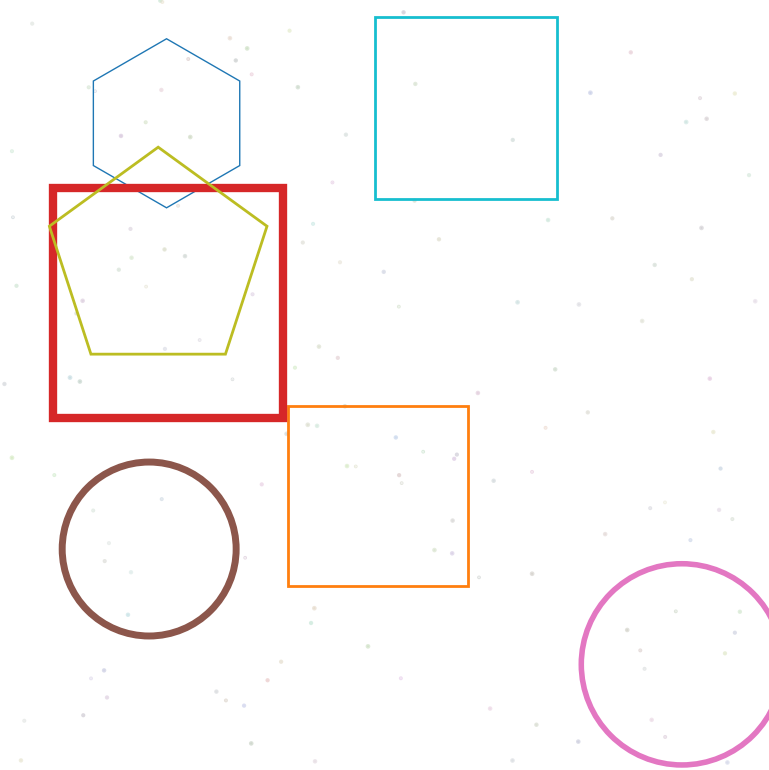[{"shape": "hexagon", "thickness": 0.5, "radius": 0.55, "center": [0.216, 0.84]}, {"shape": "square", "thickness": 1, "radius": 0.59, "center": [0.491, 0.356]}, {"shape": "square", "thickness": 3, "radius": 0.75, "center": [0.219, 0.606]}, {"shape": "circle", "thickness": 2.5, "radius": 0.56, "center": [0.194, 0.287]}, {"shape": "circle", "thickness": 2, "radius": 0.65, "center": [0.886, 0.137]}, {"shape": "pentagon", "thickness": 1, "radius": 0.74, "center": [0.205, 0.66]}, {"shape": "square", "thickness": 1, "radius": 0.59, "center": [0.605, 0.86]}]